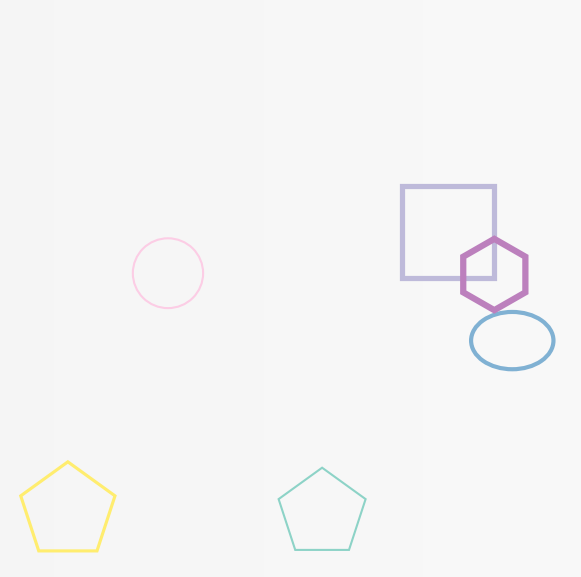[{"shape": "pentagon", "thickness": 1, "radius": 0.39, "center": [0.554, 0.111]}, {"shape": "square", "thickness": 2.5, "radius": 0.39, "center": [0.771, 0.597]}, {"shape": "oval", "thickness": 2, "radius": 0.35, "center": [0.881, 0.409]}, {"shape": "circle", "thickness": 1, "radius": 0.3, "center": [0.289, 0.526]}, {"shape": "hexagon", "thickness": 3, "radius": 0.31, "center": [0.85, 0.524]}, {"shape": "pentagon", "thickness": 1.5, "radius": 0.43, "center": [0.117, 0.114]}]